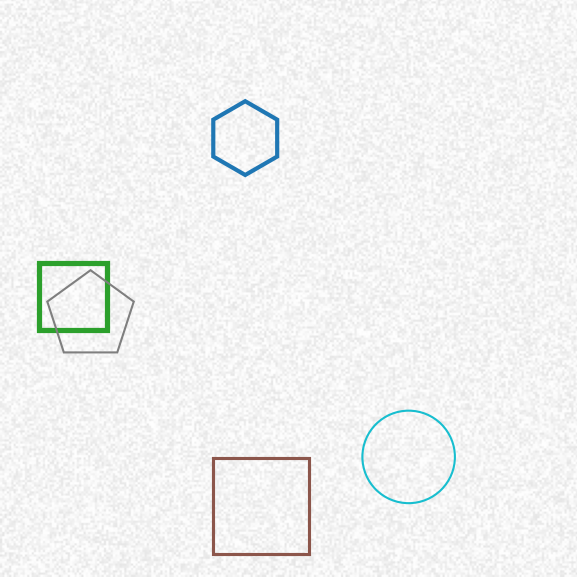[{"shape": "hexagon", "thickness": 2, "radius": 0.32, "center": [0.425, 0.76]}, {"shape": "square", "thickness": 2.5, "radius": 0.29, "center": [0.126, 0.486]}, {"shape": "square", "thickness": 1.5, "radius": 0.41, "center": [0.453, 0.123]}, {"shape": "pentagon", "thickness": 1, "radius": 0.39, "center": [0.157, 0.453]}, {"shape": "circle", "thickness": 1, "radius": 0.4, "center": [0.708, 0.208]}]